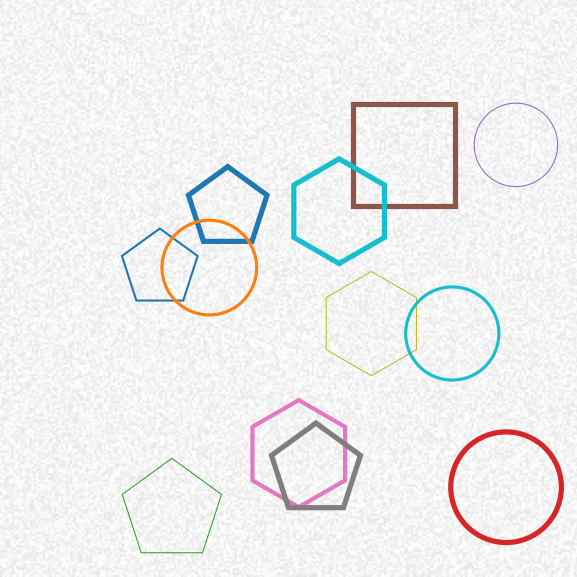[{"shape": "pentagon", "thickness": 1, "radius": 0.34, "center": [0.277, 0.535]}, {"shape": "pentagon", "thickness": 2.5, "radius": 0.36, "center": [0.394, 0.639]}, {"shape": "circle", "thickness": 1.5, "radius": 0.41, "center": [0.362, 0.536]}, {"shape": "pentagon", "thickness": 0.5, "radius": 0.45, "center": [0.298, 0.115]}, {"shape": "circle", "thickness": 2.5, "radius": 0.48, "center": [0.876, 0.155]}, {"shape": "circle", "thickness": 0.5, "radius": 0.36, "center": [0.893, 0.748]}, {"shape": "square", "thickness": 2.5, "radius": 0.44, "center": [0.699, 0.731]}, {"shape": "hexagon", "thickness": 2, "radius": 0.46, "center": [0.517, 0.214]}, {"shape": "pentagon", "thickness": 2.5, "radius": 0.4, "center": [0.547, 0.186]}, {"shape": "hexagon", "thickness": 0.5, "radius": 0.45, "center": [0.643, 0.439]}, {"shape": "circle", "thickness": 1.5, "radius": 0.4, "center": [0.783, 0.422]}, {"shape": "hexagon", "thickness": 2.5, "radius": 0.45, "center": [0.587, 0.633]}]